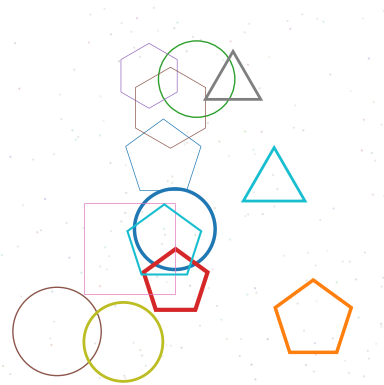[{"shape": "pentagon", "thickness": 0.5, "radius": 0.51, "center": [0.424, 0.588]}, {"shape": "circle", "thickness": 2.5, "radius": 0.52, "center": [0.454, 0.405]}, {"shape": "pentagon", "thickness": 2.5, "radius": 0.52, "center": [0.814, 0.169]}, {"shape": "circle", "thickness": 1, "radius": 0.5, "center": [0.511, 0.795]}, {"shape": "pentagon", "thickness": 3, "radius": 0.44, "center": [0.456, 0.266]}, {"shape": "hexagon", "thickness": 0.5, "radius": 0.42, "center": [0.387, 0.803]}, {"shape": "circle", "thickness": 1, "radius": 0.57, "center": [0.148, 0.139]}, {"shape": "hexagon", "thickness": 0.5, "radius": 0.53, "center": [0.443, 0.72]}, {"shape": "square", "thickness": 0.5, "radius": 0.59, "center": [0.335, 0.355]}, {"shape": "triangle", "thickness": 2, "radius": 0.42, "center": [0.605, 0.783]}, {"shape": "circle", "thickness": 2, "radius": 0.51, "center": [0.32, 0.112]}, {"shape": "triangle", "thickness": 2, "radius": 0.46, "center": [0.712, 0.524]}, {"shape": "pentagon", "thickness": 1.5, "radius": 0.5, "center": [0.427, 0.368]}]